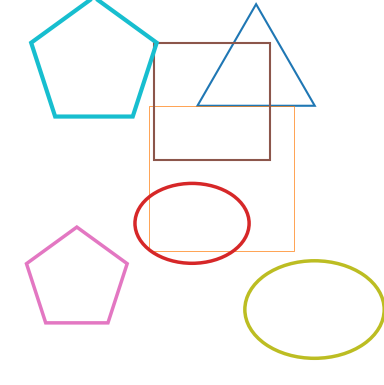[{"shape": "triangle", "thickness": 1.5, "radius": 0.88, "center": [0.665, 0.813]}, {"shape": "square", "thickness": 0.5, "radius": 0.94, "center": [0.575, 0.536]}, {"shape": "oval", "thickness": 2.5, "radius": 0.74, "center": [0.499, 0.42]}, {"shape": "square", "thickness": 1.5, "radius": 0.76, "center": [0.55, 0.736]}, {"shape": "pentagon", "thickness": 2.5, "radius": 0.69, "center": [0.2, 0.273]}, {"shape": "oval", "thickness": 2.5, "radius": 0.9, "center": [0.817, 0.196]}, {"shape": "pentagon", "thickness": 3, "radius": 0.86, "center": [0.244, 0.836]}]